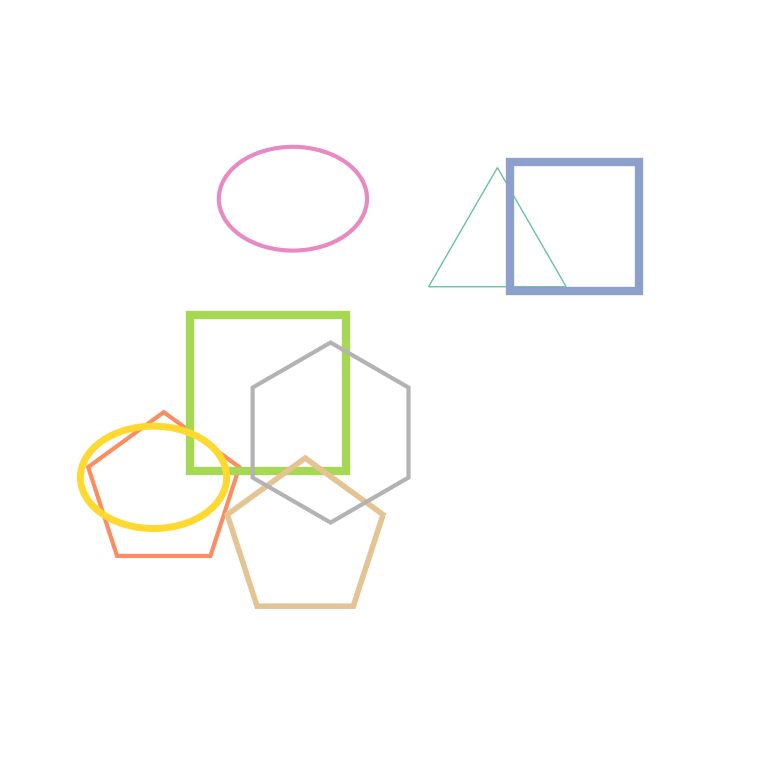[{"shape": "triangle", "thickness": 0.5, "radius": 0.52, "center": [0.646, 0.679]}, {"shape": "pentagon", "thickness": 1.5, "radius": 0.52, "center": [0.213, 0.361]}, {"shape": "square", "thickness": 3, "radius": 0.42, "center": [0.746, 0.706]}, {"shape": "oval", "thickness": 1.5, "radius": 0.48, "center": [0.38, 0.742]}, {"shape": "square", "thickness": 3, "radius": 0.51, "center": [0.348, 0.49]}, {"shape": "oval", "thickness": 2.5, "radius": 0.47, "center": [0.199, 0.38]}, {"shape": "pentagon", "thickness": 2, "radius": 0.53, "center": [0.396, 0.299]}, {"shape": "hexagon", "thickness": 1.5, "radius": 0.58, "center": [0.429, 0.438]}]